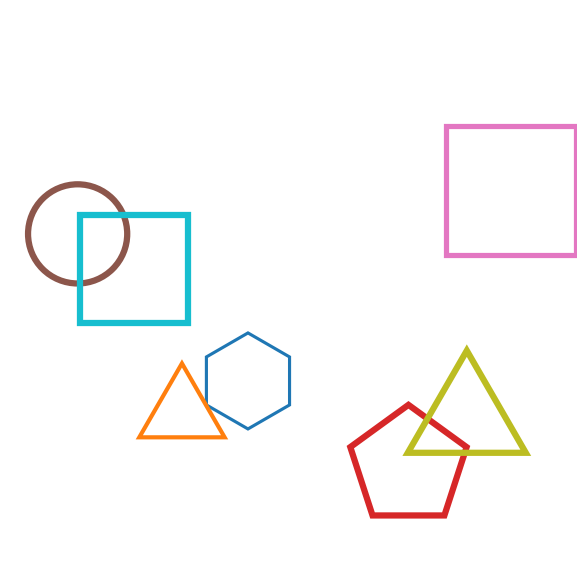[{"shape": "hexagon", "thickness": 1.5, "radius": 0.42, "center": [0.429, 0.339]}, {"shape": "triangle", "thickness": 2, "radius": 0.43, "center": [0.315, 0.285]}, {"shape": "pentagon", "thickness": 3, "radius": 0.53, "center": [0.707, 0.192]}, {"shape": "circle", "thickness": 3, "radius": 0.43, "center": [0.134, 0.594]}, {"shape": "square", "thickness": 2.5, "radius": 0.56, "center": [0.885, 0.669]}, {"shape": "triangle", "thickness": 3, "radius": 0.59, "center": [0.808, 0.274]}, {"shape": "square", "thickness": 3, "radius": 0.46, "center": [0.232, 0.533]}]